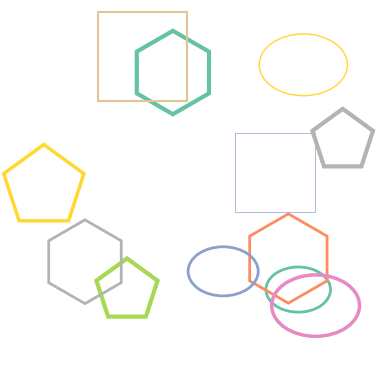[{"shape": "hexagon", "thickness": 3, "radius": 0.54, "center": [0.449, 0.812]}, {"shape": "oval", "thickness": 2, "radius": 0.42, "center": [0.775, 0.248]}, {"shape": "hexagon", "thickness": 2, "radius": 0.58, "center": [0.749, 0.329]}, {"shape": "square", "thickness": 0.5, "radius": 0.52, "center": [0.714, 0.552]}, {"shape": "oval", "thickness": 2, "radius": 0.46, "center": [0.58, 0.295]}, {"shape": "oval", "thickness": 2.5, "radius": 0.57, "center": [0.82, 0.206]}, {"shape": "pentagon", "thickness": 3, "radius": 0.42, "center": [0.33, 0.245]}, {"shape": "pentagon", "thickness": 2.5, "radius": 0.55, "center": [0.114, 0.515]}, {"shape": "oval", "thickness": 1, "radius": 0.57, "center": [0.788, 0.832]}, {"shape": "square", "thickness": 1.5, "radius": 0.57, "center": [0.37, 0.853]}, {"shape": "pentagon", "thickness": 3, "radius": 0.41, "center": [0.89, 0.635]}, {"shape": "hexagon", "thickness": 2, "radius": 0.54, "center": [0.221, 0.32]}]